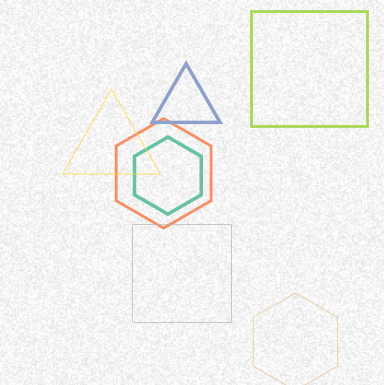[{"shape": "hexagon", "thickness": 2.5, "radius": 0.5, "center": [0.436, 0.544]}, {"shape": "hexagon", "thickness": 2, "radius": 0.71, "center": [0.425, 0.55]}, {"shape": "triangle", "thickness": 2.5, "radius": 0.51, "center": [0.483, 0.733]}, {"shape": "square", "thickness": 2, "radius": 0.75, "center": [0.803, 0.823]}, {"shape": "triangle", "thickness": 0.5, "radius": 0.73, "center": [0.29, 0.621]}, {"shape": "hexagon", "thickness": 0.5, "radius": 0.63, "center": [0.767, 0.112]}, {"shape": "square", "thickness": 0.5, "radius": 0.64, "center": [0.471, 0.291]}]